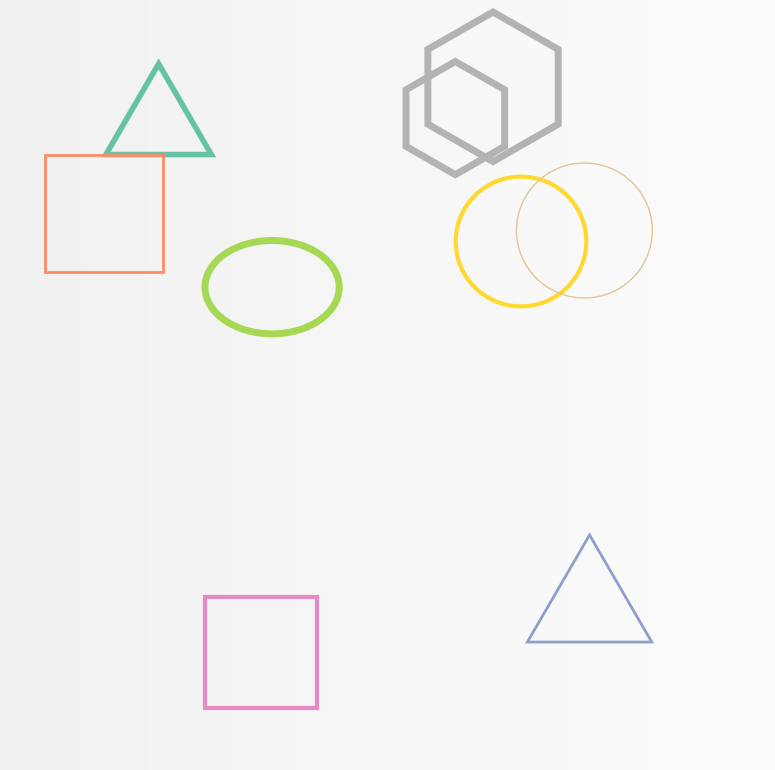[{"shape": "triangle", "thickness": 2, "radius": 0.39, "center": [0.205, 0.839]}, {"shape": "square", "thickness": 1, "radius": 0.38, "center": [0.134, 0.722]}, {"shape": "triangle", "thickness": 1, "radius": 0.46, "center": [0.761, 0.213]}, {"shape": "square", "thickness": 1.5, "radius": 0.36, "center": [0.337, 0.153]}, {"shape": "oval", "thickness": 2.5, "radius": 0.43, "center": [0.351, 0.627]}, {"shape": "circle", "thickness": 1.5, "radius": 0.42, "center": [0.672, 0.686]}, {"shape": "circle", "thickness": 0.5, "radius": 0.44, "center": [0.754, 0.701]}, {"shape": "hexagon", "thickness": 2.5, "radius": 0.49, "center": [0.636, 0.887]}, {"shape": "hexagon", "thickness": 2.5, "radius": 0.37, "center": [0.588, 0.847]}]